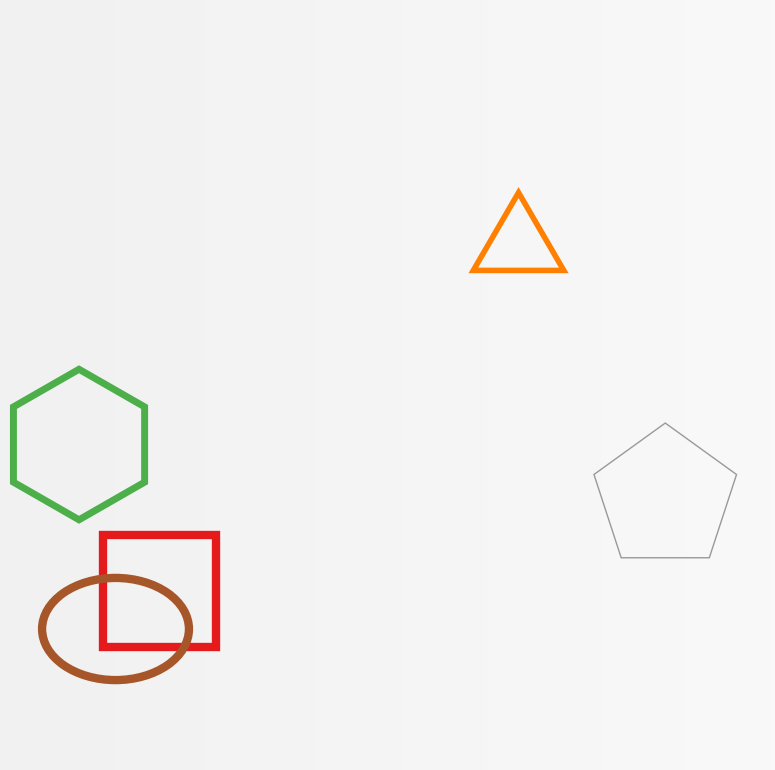[{"shape": "square", "thickness": 3, "radius": 0.36, "center": [0.206, 0.233]}, {"shape": "hexagon", "thickness": 2.5, "radius": 0.49, "center": [0.102, 0.423]}, {"shape": "triangle", "thickness": 2, "radius": 0.34, "center": [0.669, 0.683]}, {"shape": "oval", "thickness": 3, "radius": 0.47, "center": [0.149, 0.183]}, {"shape": "pentagon", "thickness": 0.5, "radius": 0.48, "center": [0.858, 0.354]}]